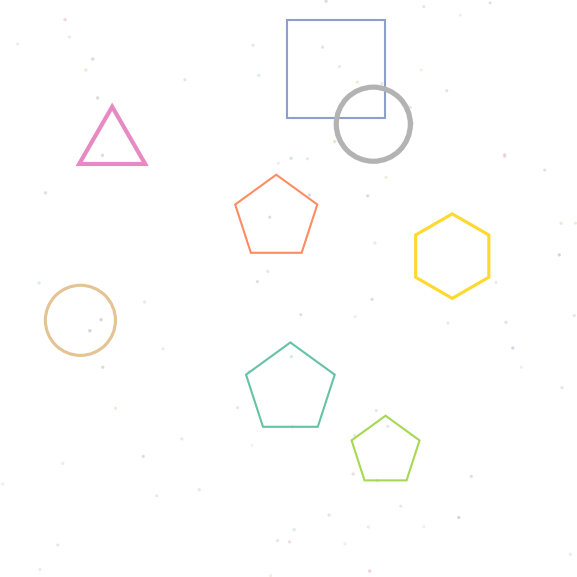[{"shape": "pentagon", "thickness": 1, "radius": 0.4, "center": [0.503, 0.325]}, {"shape": "pentagon", "thickness": 1, "radius": 0.37, "center": [0.478, 0.622]}, {"shape": "square", "thickness": 1, "radius": 0.42, "center": [0.582, 0.879]}, {"shape": "triangle", "thickness": 2, "radius": 0.33, "center": [0.194, 0.748]}, {"shape": "pentagon", "thickness": 1, "radius": 0.31, "center": [0.668, 0.217]}, {"shape": "hexagon", "thickness": 1.5, "radius": 0.37, "center": [0.783, 0.556]}, {"shape": "circle", "thickness": 1.5, "radius": 0.3, "center": [0.139, 0.444]}, {"shape": "circle", "thickness": 2.5, "radius": 0.32, "center": [0.646, 0.784]}]